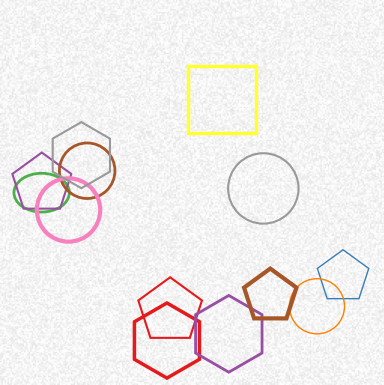[{"shape": "pentagon", "thickness": 1.5, "radius": 0.43, "center": [0.442, 0.193]}, {"shape": "hexagon", "thickness": 2.5, "radius": 0.49, "center": [0.434, 0.115]}, {"shape": "pentagon", "thickness": 1, "radius": 0.35, "center": [0.891, 0.281]}, {"shape": "oval", "thickness": 2, "radius": 0.36, "center": [0.108, 0.5]}, {"shape": "pentagon", "thickness": 1.5, "radius": 0.4, "center": [0.109, 0.523]}, {"shape": "hexagon", "thickness": 2, "radius": 0.5, "center": [0.594, 0.133]}, {"shape": "circle", "thickness": 1, "radius": 0.36, "center": [0.823, 0.204]}, {"shape": "square", "thickness": 2.5, "radius": 0.44, "center": [0.577, 0.741]}, {"shape": "circle", "thickness": 2, "radius": 0.36, "center": [0.226, 0.557]}, {"shape": "pentagon", "thickness": 3, "radius": 0.36, "center": [0.702, 0.231]}, {"shape": "circle", "thickness": 3, "radius": 0.41, "center": [0.178, 0.455]}, {"shape": "hexagon", "thickness": 1.5, "radius": 0.43, "center": [0.211, 0.597]}, {"shape": "circle", "thickness": 1.5, "radius": 0.46, "center": [0.684, 0.511]}]